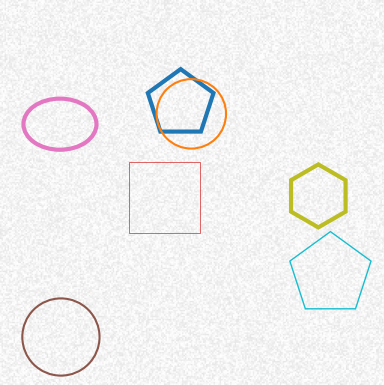[{"shape": "pentagon", "thickness": 3, "radius": 0.45, "center": [0.469, 0.731]}, {"shape": "circle", "thickness": 1.5, "radius": 0.45, "center": [0.497, 0.704]}, {"shape": "square", "thickness": 0.5, "radius": 0.46, "center": [0.428, 0.487]}, {"shape": "circle", "thickness": 1.5, "radius": 0.5, "center": [0.158, 0.125]}, {"shape": "oval", "thickness": 3, "radius": 0.47, "center": [0.156, 0.677]}, {"shape": "hexagon", "thickness": 3, "radius": 0.41, "center": [0.827, 0.491]}, {"shape": "pentagon", "thickness": 1, "radius": 0.55, "center": [0.858, 0.288]}]